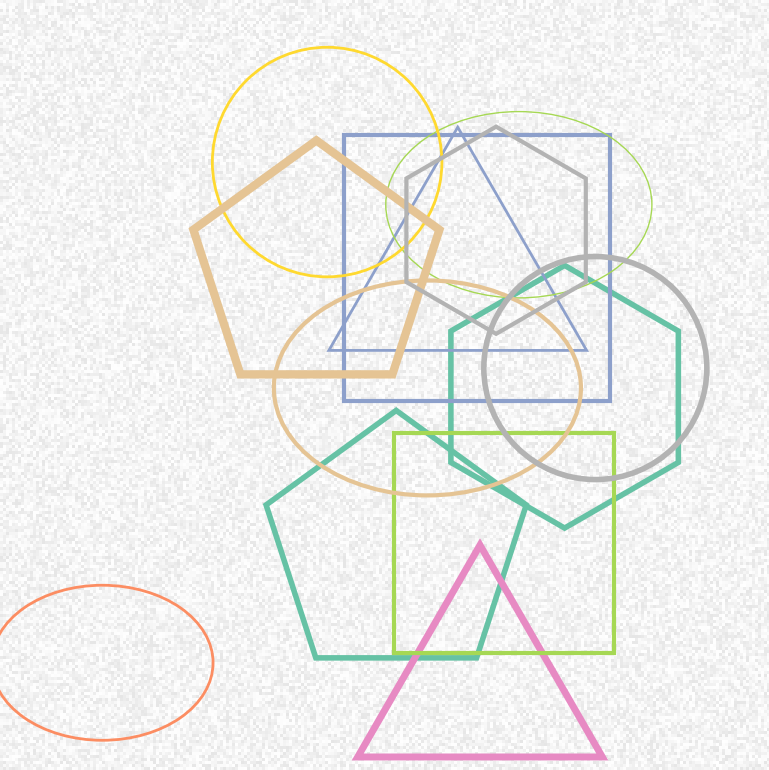[{"shape": "hexagon", "thickness": 2, "radius": 0.85, "center": [0.733, 0.485]}, {"shape": "pentagon", "thickness": 2, "radius": 0.89, "center": [0.515, 0.289]}, {"shape": "oval", "thickness": 1, "radius": 0.72, "center": [0.133, 0.139]}, {"shape": "triangle", "thickness": 1, "radius": 0.97, "center": [0.594, 0.642]}, {"shape": "square", "thickness": 1.5, "radius": 0.86, "center": [0.62, 0.652]}, {"shape": "triangle", "thickness": 2.5, "radius": 0.92, "center": [0.623, 0.109]}, {"shape": "oval", "thickness": 0.5, "radius": 0.86, "center": [0.674, 0.734]}, {"shape": "square", "thickness": 1.5, "radius": 0.71, "center": [0.654, 0.295]}, {"shape": "circle", "thickness": 1, "radius": 0.75, "center": [0.425, 0.79]}, {"shape": "oval", "thickness": 1.5, "radius": 1.0, "center": [0.555, 0.496]}, {"shape": "pentagon", "thickness": 3, "radius": 0.84, "center": [0.411, 0.65]}, {"shape": "hexagon", "thickness": 1.5, "radius": 0.67, "center": [0.644, 0.701]}, {"shape": "circle", "thickness": 2, "radius": 0.72, "center": [0.773, 0.522]}]